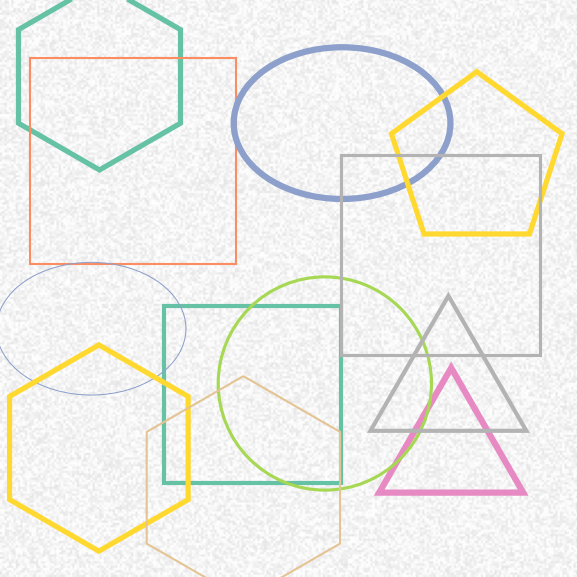[{"shape": "square", "thickness": 2, "radius": 0.76, "center": [0.437, 0.316]}, {"shape": "hexagon", "thickness": 2.5, "radius": 0.81, "center": [0.172, 0.867]}, {"shape": "square", "thickness": 1, "radius": 0.89, "center": [0.231, 0.72]}, {"shape": "oval", "thickness": 0.5, "radius": 0.82, "center": [0.158, 0.43]}, {"shape": "oval", "thickness": 3, "radius": 0.94, "center": [0.592, 0.786]}, {"shape": "triangle", "thickness": 3, "radius": 0.72, "center": [0.781, 0.218]}, {"shape": "circle", "thickness": 1.5, "radius": 0.92, "center": [0.562, 0.335]}, {"shape": "pentagon", "thickness": 2.5, "radius": 0.78, "center": [0.826, 0.72]}, {"shape": "hexagon", "thickness": 2.5, "radius": 0.89, "center": [0.171, 0.223]}, {"shape": "hexagon", "thickness": 1, "radius": 0.97, "center": [0.421, 0.155]}, {"shape": "triangle", "thickness": 2, "radius": 0.78, "center": [0.776, 0.331]}, {"shape": "square", "thickness": 1.5, "radius": 0.86, "center": [0.763, 0.558]}]